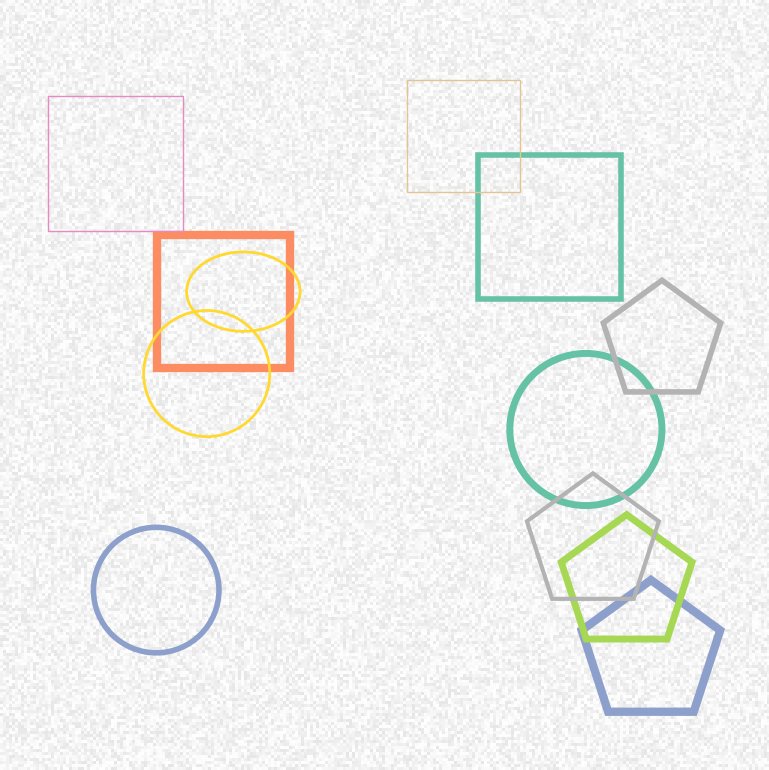[{"shape": "circle", "thickness": 2.5, "radius": 0.49, "center": [0.761, 0.442]}, {"shape": "square", "thickness": 2, "radius": 0.47, "center": [0.714, 0.705]}, {"shape": "square", "thickness": 3, "radius": 0.43, "center": [0.29, 0.608]}, {"shape": "circle", "thickness": 2, "radius": 0.41, "center": [0.203, 0.234]}, {"shape": "pentagon", "thickness": 3, "radius": 0.47, "center": [0.845, 0.152]}, {"shape": "square", "thickness": 0.5, "radius": 0.44, "center": [0.15, 0.787]}, {"shape": "pentagon", "thickness": 2.5, "radius": 0.45, "center": [0.814, 0.242]}, {"shape": "oval", "thickness": 1, "radius": 0.37, "center": [0.316, 0.621]}, {"shape": "circle", "thickness": 1, "radius": 0.41, "center": [0.268, 0.515]}, {"shape": "square", "thickness": 0.5, "radius": 0.37, "center": [0.602, 0.823]}, {"shape": "pentagon", "thickness": 1.5, "radius": 0.45, "center": [0.77, 0.295]}, {"shape": "pentagon", "thickness": 2, "radius": 0.4, "center": [0.86, 0.556]}]